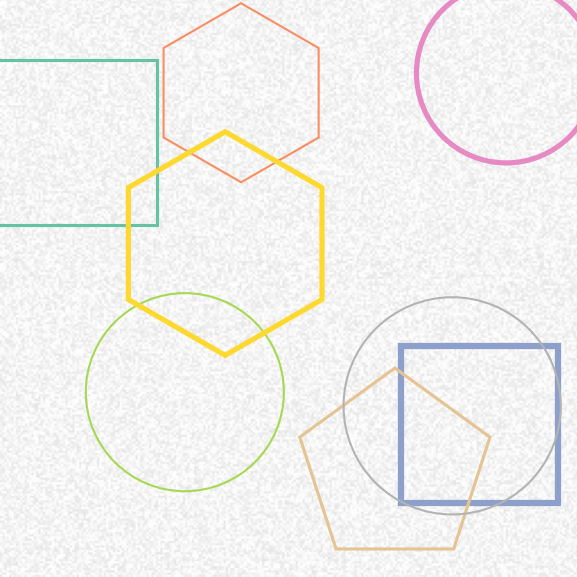[{"shape": "square", "thickness": 1.5, "radius": 0.72, "center": [0.129, 0.752]}, {"shape": "hexagon", "thickness": 1, "radius": 0.77, "center": [0.418, 0.838]}, {"shape": "square", "thickness": 3, "radius": 0.68, "center": [0.83, 0.264]}, {"shape": "circle", "thickness": 2.5, "radius": 0.78, "center": [0.877, 0.872]}, {"shape": "circle", "thickness": 1, "radius": 0.86, "center": [0.32, 0.32]}, {"shape": "hexagon", "thickness": 2.5, "radius": 0.97, "center": [0.39, 0.577]}, {"shape": "pentagon", "thickness": 1.5, "radius": 0.87, "center": [0.684, 0.189]}, {"shape": "circle", "thickness": 1, "radius": 0.94, "center": [0.783, 0.296]}]